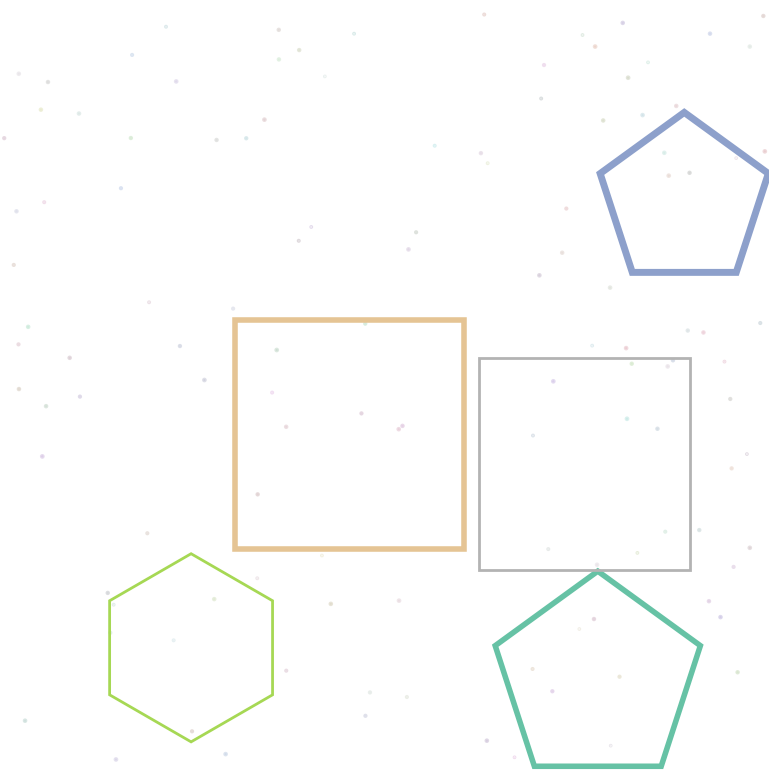[{"shape": "pentagon", "thickness": 2, "radius": 0.7, "center": [0.776, 0.118]}, {"shape": "pentagon", "thickness": 2.5, "radius": 0.57, "center": [0.889, 0.739]}, {"shape": "hexagon", "thickness": 1, "radius": 0.61, "center": [0.248, 0.159]}, {"shape": "square", "thickness": 2, "radius": 0.74, "center": [0.454, 0.435]}, {"shape": "square", "thickness": 1, "radius": 0.69, "center": [0.759, 0.397]}]